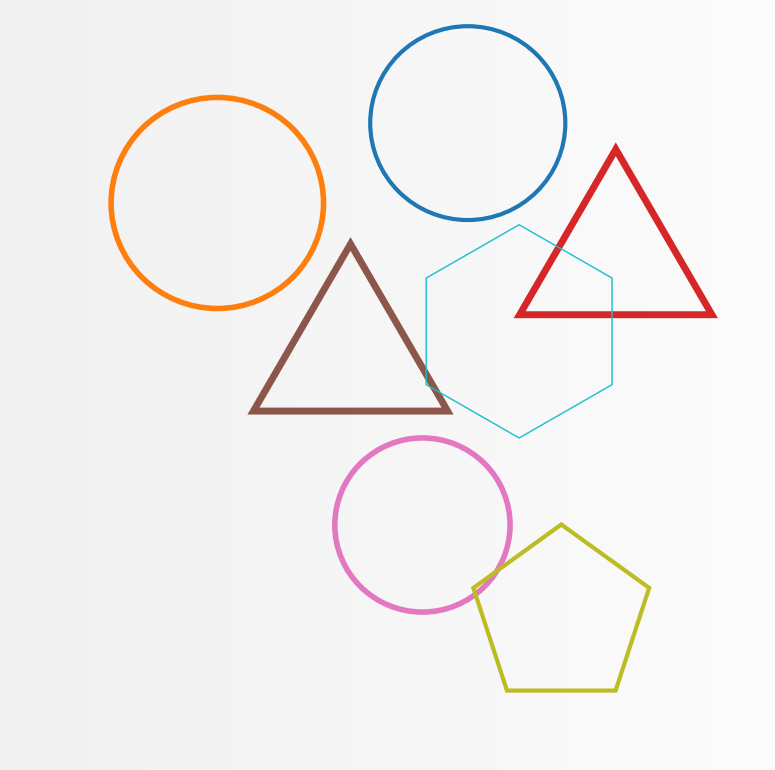[{"shape": "circle", "thickness": 1.5, "radius": 0.63, "center": [0.604, 0.84]}, {"shape": "circle", "thickness": 2, "radius": 0.69, "center": [0.28, 0.736]}, {"shape": "triangle", "thickness": 2.5, "radius": 0.72, "center": [0.795, 0.663]}, {"shape": "triangle", "thickness": 2.5, "radius": 0.72, "center": [0.452, 0.538]}, {"shape": "circle", "thickness": 2, "radius": 0.57, "center": [0.545, 0.318]}, {"shape": "pentagon", "thickness": 1.5, "radius": 0.6, "center": [0.724, 0.2]}, {"shape": "hexagon", "thickness": 0.5, "radius": 0.69, "center": [0.67, 0.57]}]